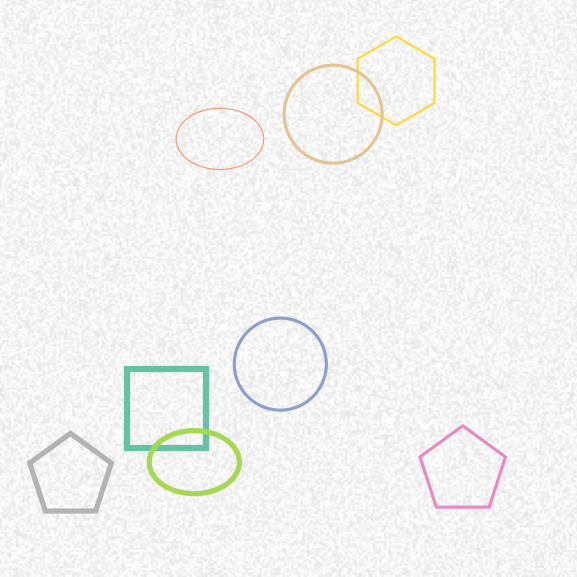[{"shape": "square", "thickness": 3, "radius": 0.34, "center": [0.288, 0.291]}, {"shape": "oval", "thickness": 0.5, "radius": 0.38, "center": [0.381, 0.759]}, {"shape": "circle", "thickness": 1.5, "radius": 0.4, "center": [0.485, 0.369]}, {"shape": "pentagon", "thickness": 1.5, "radius": 0.39, "center": [0.801, 0.184]}, {"shape": "oval", "thickness": 2.5, "radius": 0.39, "center": [0.336, 0.199]}, {"shape": "hexagon", "thickness": 1, "radius": 0.38, "center": [0.686, 0.859]}, {"shape": "circle", "thickness": 1.5, "radius": 0.42, "center": [0.577, 0.801]}, {"shape": "pentagon", "thickness": 2.5, "radius": 0.37, "center": [0.122, 0.174]}]